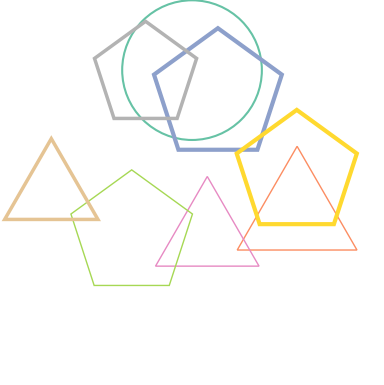[{"shape": "circle", "thickness": 1.5, "radius": 0.91, "center": [0.499, 0.818]}, {"shape": "triangle", "thickness": 1, "radius": 0.9, "center": [0.772, 0.44]}, {"shape": "pentagon", "thickness": 3, "radius": 0.87, "center": [0.566, 0.752]}, {"shape": "triangle", "thickness": 1, "radius": 0.78, "center": [0.538, 0.386]}, {"shape": "pentagon", "thickness": 1, "radius": 0.83, "center": [0.342, 0.393]}, {"shape": "pentagon", "thickness": 3, "radius": 0.82, "center": [0.771, 0.55]}, {"shape": "triangle", "thickness": 2.5, "radius": 0.7, "center": [0.133, 0.5]}, {"shape": "pentagon", "thickness": 2.5, "radius": 0.7, "center": [0.378, 0.805]}]